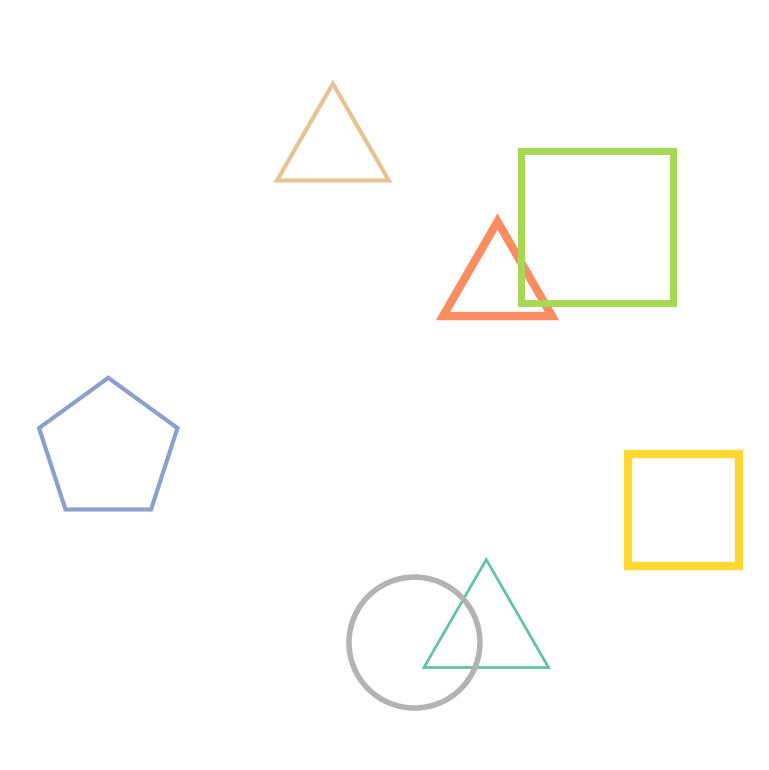[{"shape": "triangle", "thickness": 1, "radius": 0.47, "center": [0.632, 0.18]}, {"shape": "triangle", "thickness": 3, "radius": 0.41, "center": [0.646, 0.63]}, {"shape": "pentagon", "thickness": 1.5, "radius": 0.47, "center": [0.141, 0.415]}, {"shape": "square", "thickness": 2.5, "radius": 0.5, "center": [0.775, 0.705]}, {"shape": "square", "thickness": 3, "radius": 0.36, "center": [0.888, 0.338]}, {"shape": "triangle", "thickness": 1.5, "radius": 0.42, "center": [0.432, 0.808]}, {"shape": "circle", "thickness": 2, "radius": 0.43, "center": [0.538, 0.166]}]